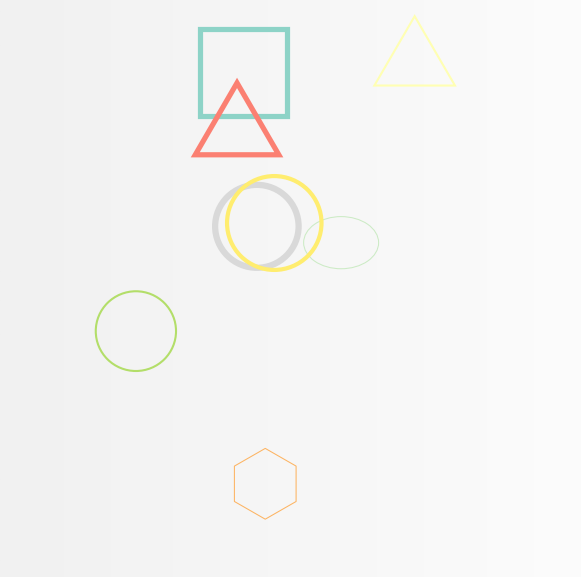[{"shape": "square", "thickness": 2.5, "radius": 0.38, "center": [0.419, 0.874]}, {"shape": "triangle", "thickness": 1, "radius": 0.4, "center": [0.713, 0.891]}, {"shape": "triangle", "thickness": 2.5, "radius": 0.41, "center": [0.408, 0.773]}, {"shape": "hexagon", "thickness": 0.5, "radius": 0.31, "center": [0.456, 0.161]}, {"shape": "circle", "thickness": 1, "radius": 0.35, "center": [0.234, 0.426]}, {"shape": "circle", "thickness": 3, "radius": 0.36, "center": [0.442, 0.607]}, {"shape": "oval", "thickness": 0.5, "radius": 0.32, "center": [0.587, 0.579]}, {"shape": "circle", "thickness": 2, "radius": 0.41, "center": [0.472, 0.613]}]